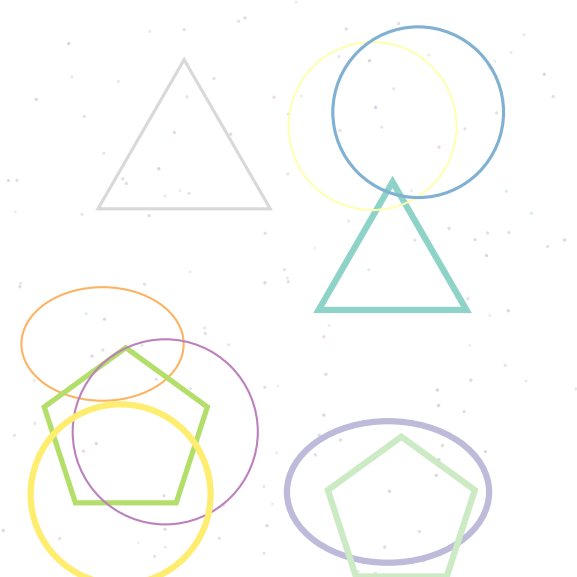[{"shape": "triangle", "thickness": 3, "radius": 0.74, "center": [0.68, 0.536]}, {"shape": "circle", "thickness": 1, "radius": 0.73, "center": [0.645, 0.781]}, {"shape": "oval", "thickness": 3, "radius": 0.88, "center": [0.672, 0.147]}, {"shape": "circle", "thickness": 1.5, "radius": 0.74, "center": [0.724, 0.805]}, {"shape": "oval", "thickness": 1, "radius": 0.7, "center": [0.178, 0.404]}, {"shape": "pentagon", "thickness": 2.5, "radius": 0.74, "center": [0.218, 0.249]}, {"shape": "triangle", "thickness": 1.5, "radius": 0.86, "center": [0.319, 0.724]}, {"shape": "circle", "thickness": 1, "radius": 0.8, "center": [0.286, 0.251]}, {"shape": "pentagon", "thickness": 3, "radius": 0.67, "center": [0.695, 0.109]}, {"shape": "circle", "thickness": 3, "radius": 0.78, "center": [0.209, 0.143]}]